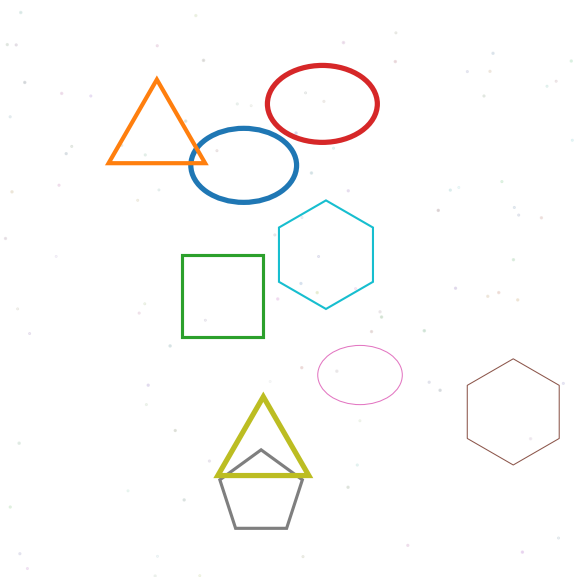[{"shape": "oval", "thickness": 2.5, "radius": 0.46, "center": [0.422, 0.713]}, {"shape": "triangle", "thickness": 2, "radius": 0.48, "center": [0.272, 0.765]}, {"shape": "square", "thickness": 1.5, "radius": 0.35, "center": [0.385, 0.486]}, {"shape": "oval", "thickness": 2.5, "radius": 0.48, "center": [0.558, 0.819]}, {"shape": "hexagon", "thickness": 0.5, "radius": 0.46, "center": [0.889, 0.286]}, {"shape": "oval", "thickness": 0.5, "radius": 0.37, "center": [0.623, 0.35]}, {"shape": "pentagon", "thickness": 1.5, "radius": 0.38, "center": [0.452, 0.145]}, {"shape": "triangle", "thickness": 2.5, "radius": 0.45, "center": [0.456, 0.221]}, {"shape": "hexagon", "thickness": 1, "radius": 0.47, "center": [0.564, 0.558]}]